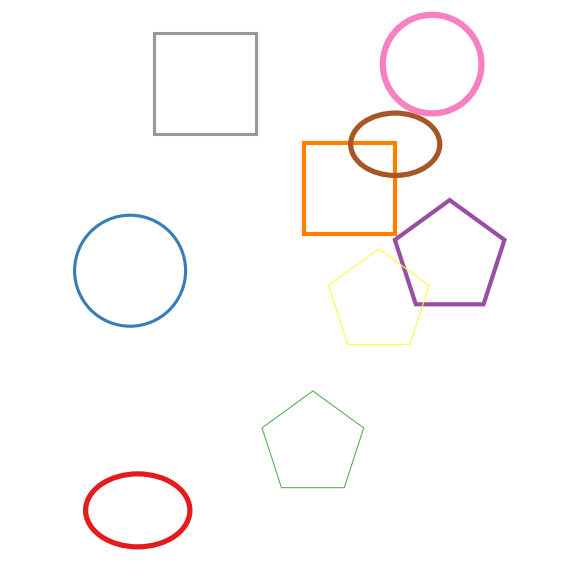[{"shape": "oval", "thickness": 2.5, "radius": 0.45, "center": [0.239, 0.115]}, {"shape": "circle", "thickness": 1.5, "radius": 0.48, "center": [0.225, 0.53]}, {"shape": "pentagon", "thickness": 0.5, "radius": 0.46, "center": [0.542, 0.23]}, {"shape": "pentagon", "thickness": 2, "radius": 0.5, "center": [0.779, 0.553]}, {"shape": "square", "thickness": 2, "radius": 0.39, "center": [0.605, 0.673]}, {"shape": "pentagon", "thickness": 0.5, "radius": 0.46, "center": [0.656, 0.476]}, {"shape": "oval", "thickness": 2.5, "radius": 0.39, "center": [0.684, 0.749]}, {"shape": "circle", "thickness": 3, "radius": 0.43, "center": [0.748, 0.888]}, {"shape": "square", "thickness": 1.5, "radius": 0.44, "center": [0.355, 0.855]}]